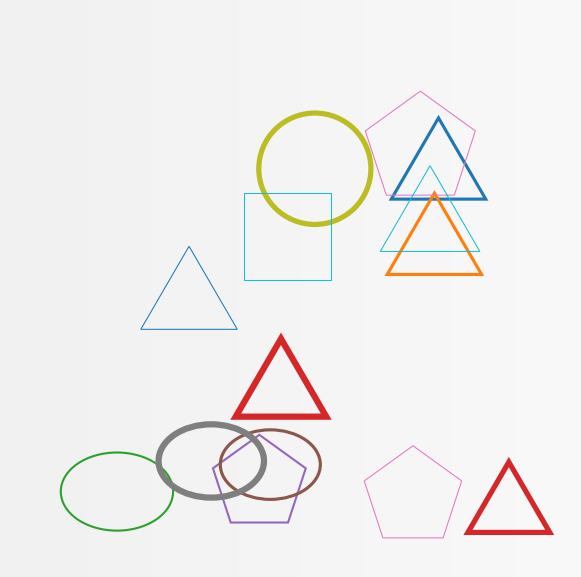[{"shape": "triangle", "thickness": 1.5, "radius": 0.47, "center": [0.754, 0.701]}, {"shape": "triangle", "thickness": 0.5, "radius": 0.48, "center": [0.325, 0.477]}, {"shape": "triangle", "thickness": 1.5, "radius": 0.47, "center": [0.747, 0.571]}, {"shape": "oval", "thickness": 1, "radius": 0.48, "center": [0.201, 0.148]}, {"shape": "triangle", "thickness": 2.5, "radius": 0.41, "center": [0.875, 0.118]}, {"shape": "triangle", "thickness": 3, "radius": 0.45, "center": [0.483, 0.323]}, {"shape": "pentagon", "thickness": 1, "radius": 0.42, "center": [0.446, 0.162]}, {"shape": "oval", "thickness": 1.5, "radius": 0.43, "center": [0.465, 0.195]}, {"shape": "pentagon", "thickness": 0.5, "radius": 0.5, "center": [0.723, 0.742]}, {"shape": "pentagon", "thickness": 0.5, "radius": 0.44, "center": [0.711, 0.139]}, {"shape": "oval", "thickness": 3, "radius": 0.45, "center": [0.363, 0.201]}, {"shape": "circle", "thickness": 2.5, "radius": 0.48, "center": [0.542, 0.707]}, {"shape": "triangle", "thickness": 0.5, "radius": 0.49, "center": [0.74, 0.613]}, {"shape": "square", "thickness": 0.5, "radius": 0.37, "center": [0.494, 0.59]}]